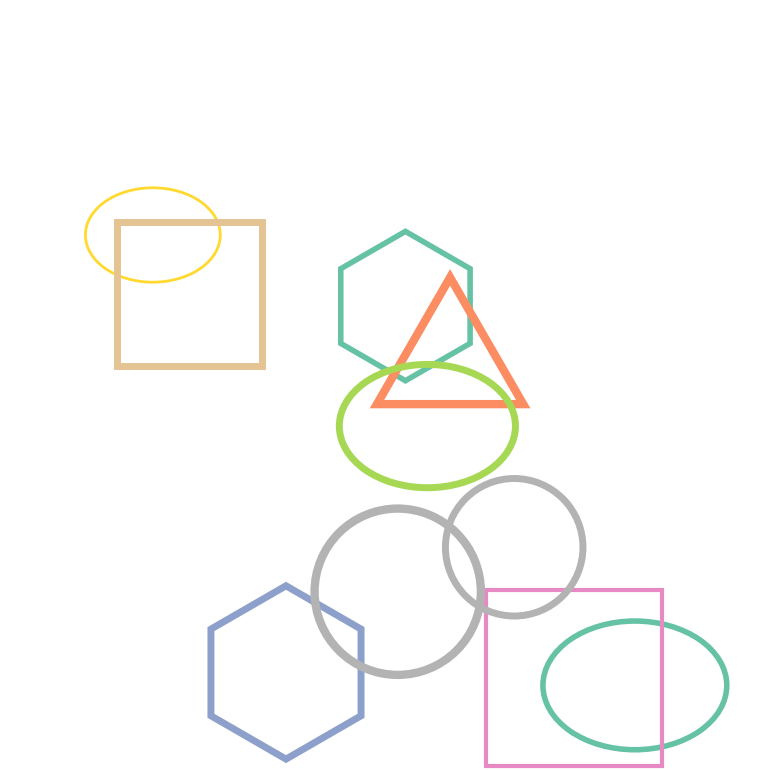[{"shape": "oval", "thickness": 2, "radius": 0.6, "center": [0.824, 0.11]}, {"shape": "hexagon", "thickness": 2, "radius": 0.48, "center": [0.527, 0.603]}, {"shape": "triangle", "thickness": 3, "radius": 0.55, "center": [0.585, 0.53]}, {"shape": "hexagon", "thickness": 2.5, "radius": 0.56, "center": [0.371, 0.127]}, {"shape": "square", "thickness": 1.5, "radius": 0.57, "center": [0.746, 0.12]}, {"shape": "oval", "thickness": 2.5, "radius": 0.57, "center": [0.555, 0.447]}, {"shape": "oval", "thickness": 1, "radius": 0.44, "center": [0.198, 0.695]}, {"shape": "square", "thickness": 2.5, "radius": 0.47, "center": [0.246, 0.618]}, {"shape": "circle", "thickness": 2.5, "radius": 0.45, "center": [0.668, 0.289]}, {"shape": "circle", "thickness": 3, "radius": 0.54, "center": [0.517, 0.232]}]